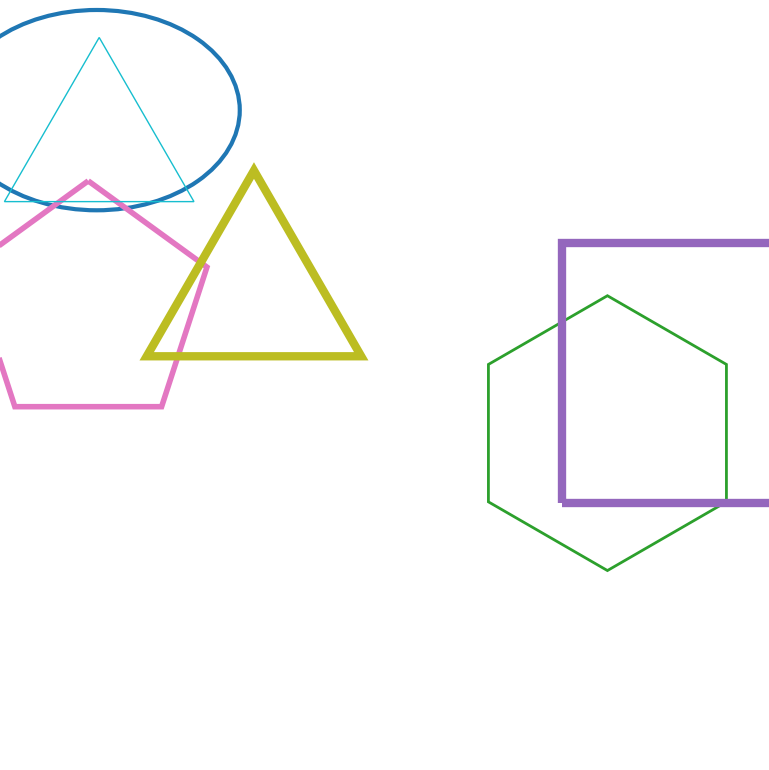[{"shape": "oval", "thickness": 1.5, "radius": 0.93, "center": [0.126, 0.857]}, {"shape": "hexagon", "thickness": 1, "radius": 0.89, "center": [0.789, 0.437]}, {"shape": "square", "thickness": 3, "radius": 0.85, "center": [0.899, 0.516]}, {"shape": "pentagon", "thickness": 2, "radius": 0.81, "center": [0.115, 0.603]}, {"shape": "triangle", "thickness": 3, "radius": 0.8, "center": [0.33, 0.618]}, {"shape": "triangle", "thickness": 0.5, "radius": 0.71, "center": [0.129, 0.809]}]